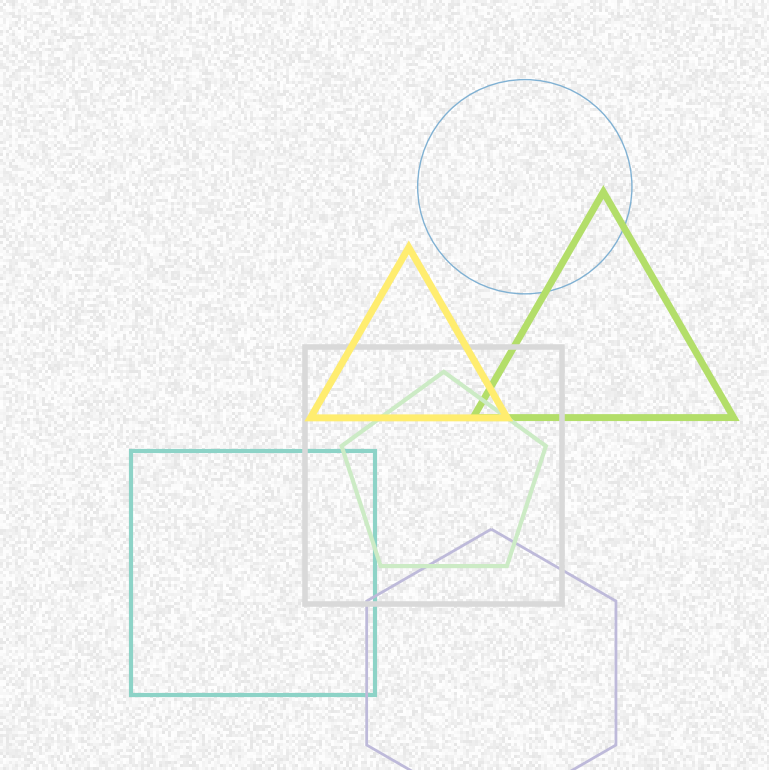[{"shape": "square", "thickness": 1.5, "radius": 0.79, "center": [0.329, 0.256]}, {"shape": "hexagon", "thickness": 1, "radius": 0.93, "center": [0.638, 0.126]}, {"shape": "circle", "thickness": 0.5, "radius": 0.7, "center": [0.682, 0.757]}, {"shape": "triangle", "thickness": 2.5, "radius": 0.98, "center": [0.784, 0.555]}, {"shape": "square", "thickness": 2, "radius": 0.83, "center": [0.563, 0.382]}, {"shape": "pentagon", "thickness": 1.5, "radius": 0.7, "center": [0.576, 0.378]}, {"shape": "triangle", "thickness": 2.5, "radius": 0.74, "center": [0.531, 0.531]}]